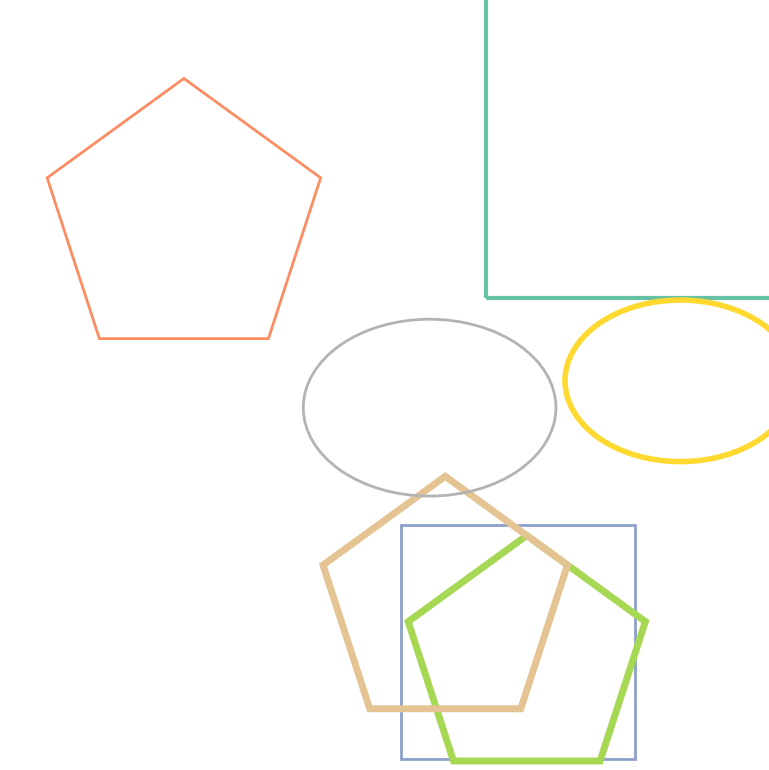[{"shape": "square", "thickness": 1.5, "radius": 0.99, "center": [0.83, 0.812]}, {"shape": "pentagon", "thickness": 1, "radius": 0.93, "center": [0.239, 0.711]}, {"shape": "square", "thickness": 1, "radius": 0.76, "center": [0.673, 0.167]}, {"shape": "pentagon", "thickness": 2.5, "radius": 0.81, "center": [0.684, 0.143]}, {"shape": "oval", "thickness": 2, "radius": 0.75, "center": [0.884, 0.505]}, {"shape": "pentagon", "thickness": 2.5, "radius": 0.83, "center": [0.578, 0.215]}, {"shape": "oval", "thickness": 1, "radius": 0.82, "center": [0.558, 0.471]}]